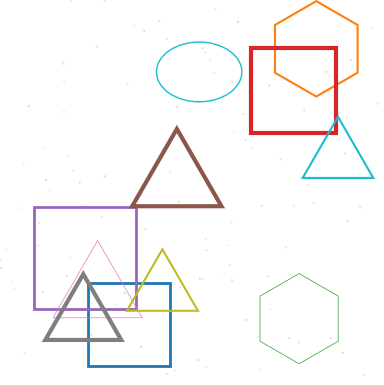[{"shape": "square", "thickness": 2, "radius": 0.53, "center": [0.334, 0.157]}, {"shape": "hexagon", "thickness": 1.5, "radius": 0.62, "center": [0.822, 0.873]}, {"shape": "hexagon", "thickness": 0.5, "radius": 0.59, "center": [0.777, 0.172]}, {"shape": "square", "thickness": 3, "radius": 0.55, "center": [0.761, 0.766]}, {"shape": "square", "thickness": 2, "radius": 0.66, "center": [0.22, 0.33]}, {"shape": "triangle", "thickness": 3, "radius": 0.67, "center": [0.459, 0.531]}, {"shape": "triangle", "thickness": 0.5, "radius": 0.67, "center": [0.254, 0.242]}, {"shape": "triangle", "thickness": 3, "radius": 0.57, "center": [0.216, 0.174]}, {"shape": "triangle", "thickness": 1.5, "radius": 0.53, "center": [0.422, 0.246]}, {"shape": "oval", "thickness": 1, "radius": 0.55, "center": [0.517, 0.813]}, {"shape": "triangle", "thickness": 1.5, "radius": 0.53, "center": [0.878, 0.591]}]